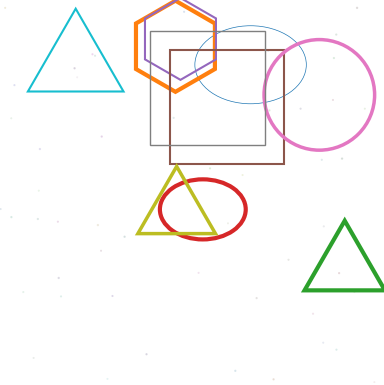[{"shape": "oval", "thickness": 0.5, "radius": 0.72, "center": [0.651, 0.832]}, {"shape": "hexagon", "thickness": 3, "radius": 0.59, "center": [0.456, 0.88]}, {"shape": "triangle", "thickness": 3, "radius": 0.6, "center": [0.895, 0.306]}, {"shape": "oval", "thickness": 3, "radius": 0.56, "center": [0.527, 0.456]}, {"shape": "hexagon", "thickness": 1.5, "radius": 0.53, "center": [0.469, 0.899]}, {"shape": "square", "thickness": 1.5, "radius": 0.74, "center": [0.59, 0.721]}, {"shape": "circle", "thickness": 2.5, "radius": 0.72, "center": [0.829, 0.754]}, {"shape": "square", "thickness": 1, "radius": 0.74, "center": [0.539, 0.772]}, {"shape": "triangle", "thickness": 2.5, "radius": 0.58, "center": [0.459, 0.451]}, {"shape": "triangle", "thickness": 1.5, "radius": 0.72, "center": [0.197, 0.834]}]